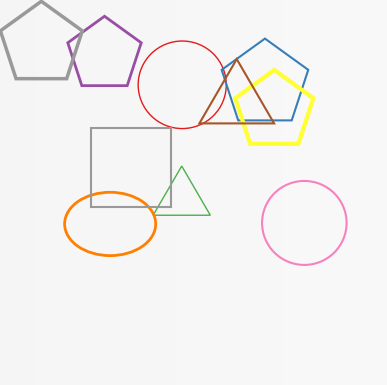[{"shape": "circle", "thickness": 1, "radius": 0.57, "center": [0.47, 0.78]}, {"shape": "pentagon", "thickness": 1.5, "radius": 0.59, "center": [0.684, 0.782]}, {"shape": "triangle", "thickness": 1, "radius": 0.43, "center": [0.469, 0.484]}, {"shape": "pentagon", "thickness": 2, "radius": 0.5, "center": [0.27, 0.858]}, {"shape": "oval", "thickness": 2, "radius": 0.59, "center": [0.284, 0.418]}, {"shape": "pentagon", "thickness": 3, "radius": 0.53, "center": [0.708, 0.712]}, {"shape": "triangle", "thickness": 1.5, "radius": 0.56, "center": [0.611, 0.735]}, {"shape": "circle", "thickness": 1.5, "radius": 0.55, "center": [0.785, 0.421]}, {"shape": "pentagon", "thickness": 2.5, "radius": 0.56, "center": [0.107, 0.886]}, {"shape": "square", "thickness": 1.5, "radius": 0.52, "center": [0.338, 0.565]}]